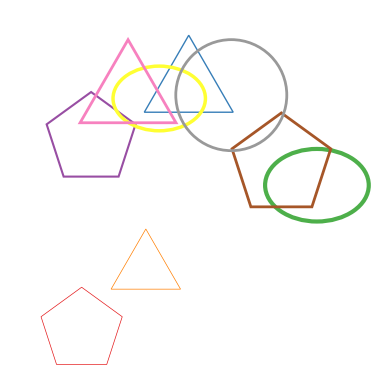[{"shape": "pentagon", "thickness": 0.5, "radius": 0.55, "center": [0.212, 0.143]}, {"shape": "triangle", "thickness": 1, "radius": 0.67, "center": [0.49, 0.775]}, {"shape": "oval", "thickness": 3, "radius": 0.67, "center": [0.823, 0.519]}, {"shape": "pentagon", "thickness": 1.5, "radius": 0.61, "center": [0.237, 0.64]}, {"shape": "triangle", "thickness": 0.5, "radius": 0.52, "center": [0.379, 0.301]}, {"shape": "oval", "thickness": 2.5, "radius": 0.6, "center": [0.414, 0.744]}, {"shape": "pentagon", "thickness": 2, "radius": 0.67, "center": [0.731, 0.572]}, {"shape": "triangle", "thickness": 2, "radius": 0.72, "center": [0.333, 0.753]}, {"shape": "circle", "thickness": 2, "radius": 0.72, "center": [0.601, 0.753]}]